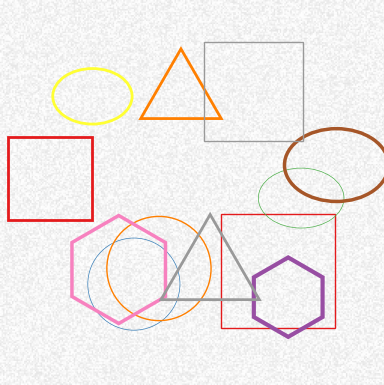[{"shape": "square", "thickness": 1, "radius": 0.74, "center": [0.722, 0.297]}, {"shape": "square", "thickness": 2, "radius": 0.54, "center": [0.129, 0.536]}, {"shape": "circle", "thickness": 0.5, "radius": 0.6, "center": [0.348, 0.262]}, {"shape": "oval", "thickness": 0.5, "radius": 0.56, "center": [0.782, 0.486]}, {"shape": "hexagon", "thickness": 3, "radius": 0.52, "center": [0.749, 0.228]}, {"shape": "circle", "thickness": 1, "radius": 0.68, "center": [0.413, 0.303]}, {"shape": "triangle", "thickness": 2, "radius": 0.6, "center": [0.47, 0.752]}, {"shape": "oval", "thickness": 2, "radius": 0.52, "center": [0.24, 0.75]}, {"shape": "oval", "thickness": 2.5, "radius": 0.68, "center": [0.874, 0.571]}, {"shape": "hexagon", "thickness": 2.5, "radius": 0.7, "center": [0.308, 0.3]}, {"shape": "square", "thickness": 1, "radius": 0.64, "center": [0.659, 0.763]}, {"shape": "triangle", "thickness": 2, "radius": 0.74, "center": [0.546, 0.295]}]